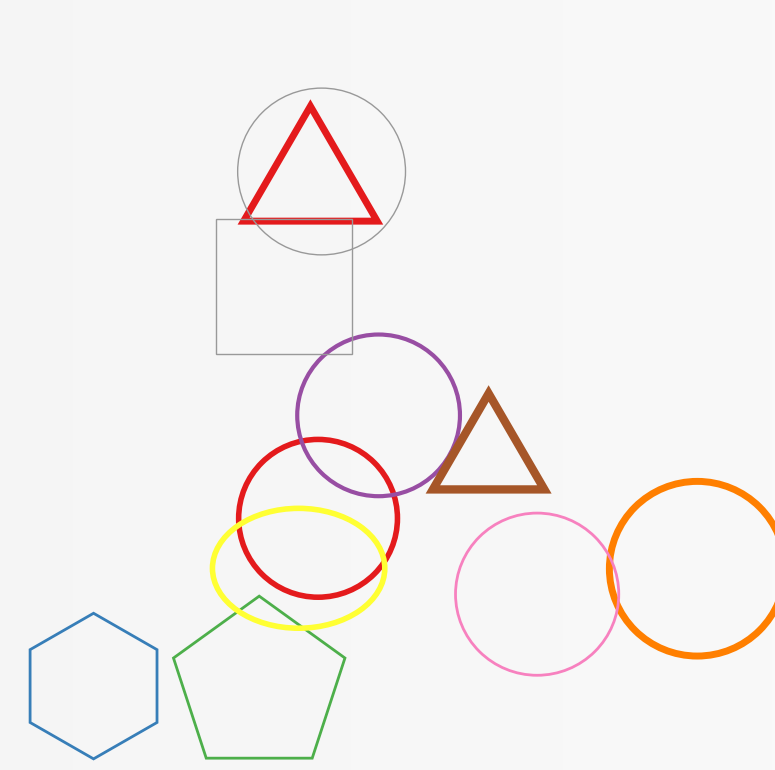[{"shape": "circle", "thickness": 2, "radius": 0.51, "center": [0.41, 0.327]}, {"shape": "triangle", "thickness": 2.5, "radius": 0.5, "center": [0.401, 0.763]}, {"shape": "hexagon", "thickness": 1, "radius": 0.47, "center": [0.121, 0.109]}, {"shape": "pentagon", "thickness": 1, "radius": 0.58, "center": [0.334, 0.109]}, {"shape": "circle", "thickness": 1.5, "radius": 0.52, "center": [0.489, 0.461]}, {"shape": "circle", "thickness": 2.5, "radius": 0.57, "center": [0.9, 0.261]}, {"shape": "oval", "thickness": 2, "radius": 0.56, "center": [0.385, 0.262]}, {"shape": "triangle", "thickness": 3, "radius": 0.42, "center": [0.63, 0.406]}, {"shape": "circle", "thickness": 1, "radius": 0.53, "center": [0.693, 0.228]}, {"shape": "square", "thickness": 0.5, "radius": 0.44, "center": [0.367, 0.628]}, {"shape": "circle", "thickness": 0.5, "radius": 0.54, "center": [0.415, 0.777]}]